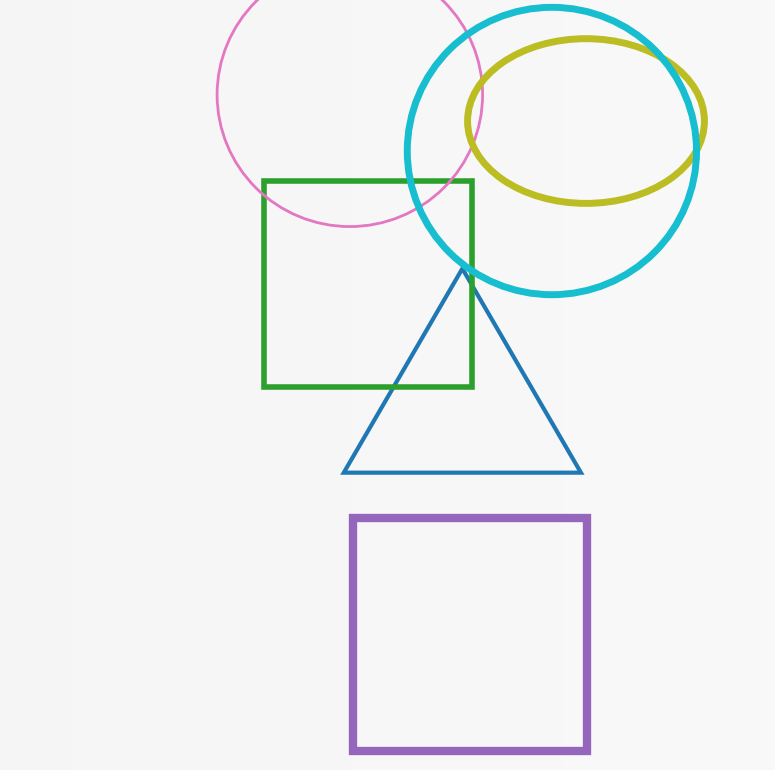[{"shape": "triangle", "thickness": 1.5, "radius": 0.88, "center": [0.597, 0.474]}, {"shape": "square", "thickness": 2, "radius": 0.67, "center": [0.475, 0.631]}, {"shape": "square", "thickness": 3, "radius": 0.76, "center": [0.607, 0.176]}, {"shape": "circle", "thickness": 1, "radius": 0.86, "center": [0.451, 0.877]}, {"shape": "oval", "thickness": 2.5, "radius": 0.76, "center": [0.756, 0.843]}, {"shape": "circle", "thickness": 2.5, "radius": 0.93, "center": [0.712, 0.804]}]